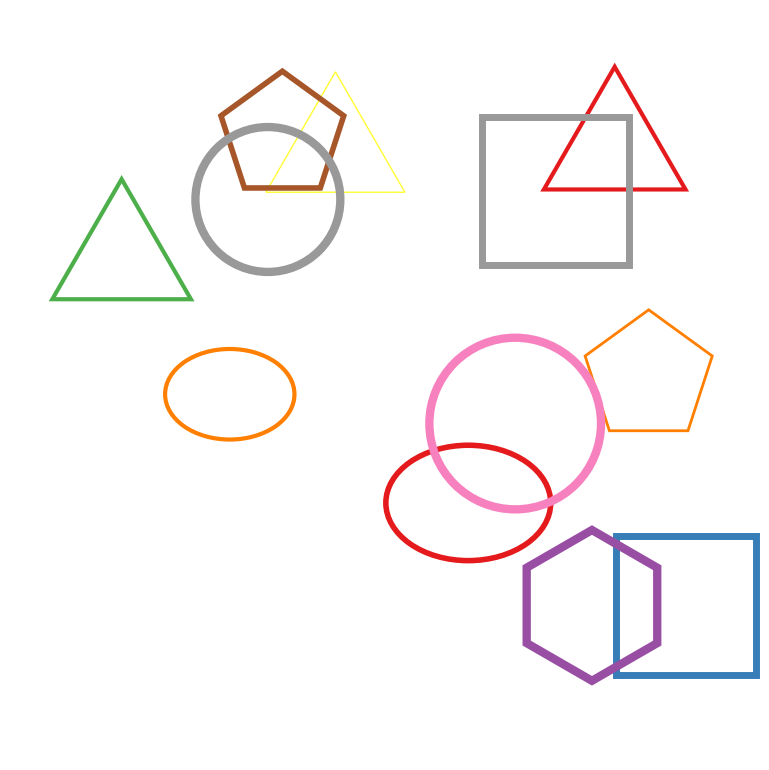[{"shape": "oval", "thickness": 2, "radius": 0.54, "center": [0.608, 0.347]}, {"shape": "triangle", "thickness": 1.5, "radius": 0.53, "center": [0.798, 0.807]}, {"shape": "square", "thickness": 2.5, "radius": 0.45, "center": [0.891, 0.213]}, {"shape": "triangle", "thickness": 1.5, "radius": 0.52, "center": [0.158, 0.663]}, {"shape": "hexagon", "thickness": 3, "radius": 0.49, "center": [0.769, 0.214]}, {"shape": "oval", "thickness": 1.5, "radius": 0.42, "center": [0.298, 0.488]}, {"shape": "pentagon", "thickness": 1, "radius": 0.43, "center": [0.842, 0.511]}, {"shape": "triangle", "thickness": 0.5, "radius": 0.52, "center": [0.436, 0.802]}, {"shape": "pentagon", "thickness": 2, "radius": 0.42, "center": [0.367, 0.824]}, {"shape": "circle", "thickness": 3, "radius": 0.56, "center": [0.669, 0.45]}, {"shape": "square", "thickness": 2.5, "radius": 0.48, "center": [0.722, 0.752]}, {"shape": "circle", "thickness": 3, "radius": 0.47, "center": [0.348, 0.741]}]